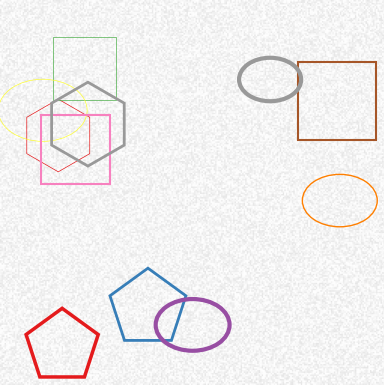[{"shape": "pentagon", "thickness": 2.5, "radius": 0.49, "center": [0.161, 0.101]}, {"shape": "hexagon", "thickness": 0.5, "radius": 0.47, "center": [0.151, 0.648]}, {"shape": "pentagon", "thickness": 2, "radius": 0.52, "center": [0.384, 0.2]}, {"shape": "square", "thickness": 0.5, "radius": 0.41, "center": [0.219, 0.822]}, {"shape": "oval", "thickness": 3, "radius": 0.48, "center": [0.5, 0.156]}, {"shape": "oval", "thickness": 1, "radius": 0.49, "center": [0.883, 0.479]}, {"shape": "oval", "thickness": 0.5, "radius": 0.58, "center": [0.111, 0.714]}, {"shape": "square", "thickness": 1.5, "radius": 0.51, "center": [0.876, 0.738]}, {"shape": "square", "thickness": 1.5, "radius": 0.45, "center": [0.196, 0.611]}, {"shape": "hexagon", "thickness": 2, "radius": 0.54, "center": [0.228, 0.678]}, {"shape": "oval", "thickness": 3, "radius": 0.4, "center": [0.702, 0.794]}]